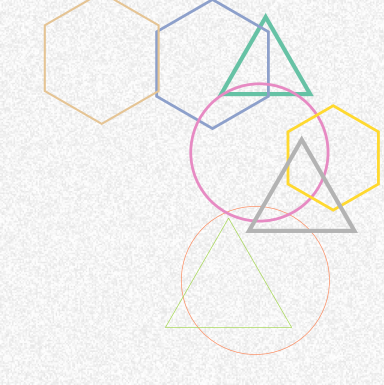[{"shape": "triangle", "thickness": 3, "radius": 0.67, "center": [0.69, 0.822]}, {"shape": "circle", "thickness": 0.5, "radius": 0.96, "center": [0.663, 0.272]}, {"shape": "hexagon", "thickness": 2, "radius": 0.84, "center": [0.552, 0.834]}, {"shape": "circle", "thickness": 2, "radius": 0.89, "center": [0.674, 0.604]}, {"shape": "triangle", "thickness": 0.5, "radius": 0.95, "center": [0.594, 0.244]}, {"shape": "hexagon", "thickness": 2, "radius": 0.68, "center": [0.865, 0.59]}, {"shape": "hexagon", "thickness": 1.5, "radius": 0.85, "center": [0.264, 0.849]}, {"shape": "triangle", "thickness": 3, "radius": 0.79, "center": [0.784, 0.479]}]